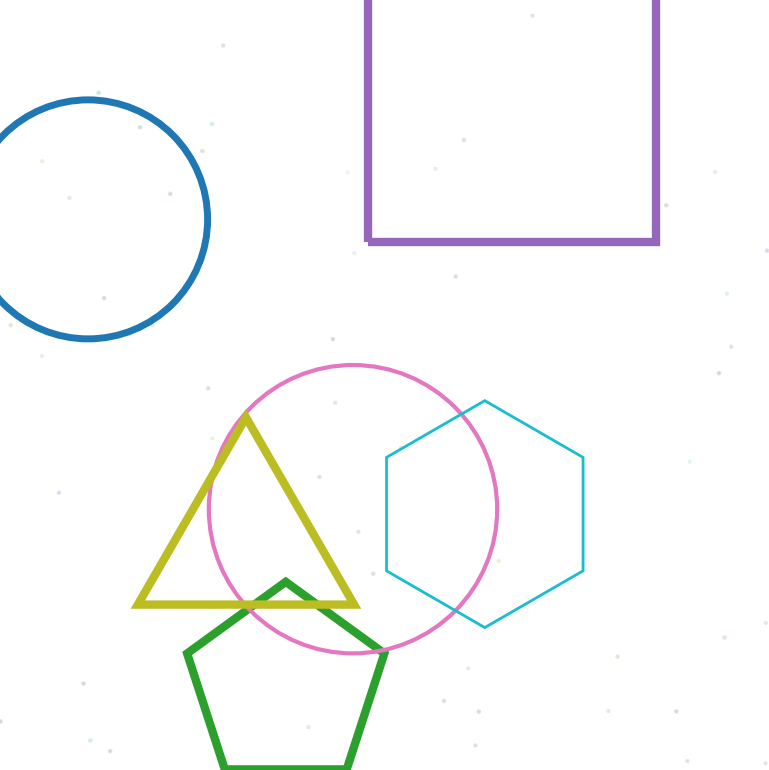[{"shape": "circle", "thickness": 2.5, "radius": 0.78, "center": [0.114, 0.715]}, {"shape": "pentagon", "thickness": 3, "radius": 0.67, "center": [0.371, 0.11]}, {"shape": "square", "thickness": 3, "radius": 0.94, "center": [0.665, 0.873]}, {"shape": "circle", "thickness": 1.5, "radius": 0.94, "center": [0.458, 0.339]}, {"shape": "triangle", "thickness": 3, "radius": 0.81, "center": [0.319, 0.296]}, {"shape": "hexagon", "thickness": 1, "radius": 0.74, "center": [0.63, 0.332]}]